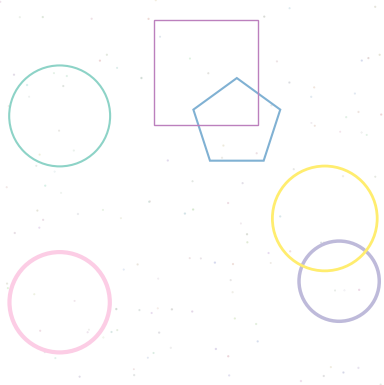[{"shape": "circle", "thickness": 1.5, "radius": 0.66, "center": [0.155, 0.699]}, {"shape": "circle", "thickness": 2.5, "radius": 0.52, "center": [0.881, 0.27]}, {"shape": "pentagon", "thickness": 1.5, "radius": 0.59, "center": [0.615, 0.679]}, {"shape": "circle", "thickness": 3, "radius": 0.65, "center": [0.155, 0.215]}, {"shape": "square", "thickness": 1, "radius": 0.68, "center": [0.535, 0.812]}, {"shape": "circle", "thickness": 2, "radius": 0.68, "center": [0.844, 0.433]}]